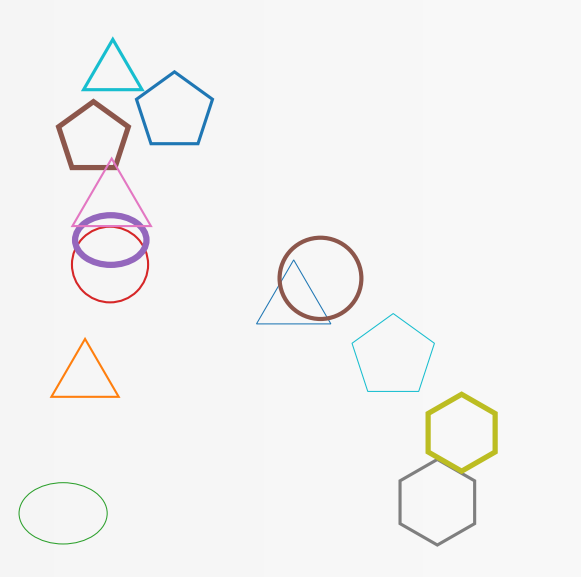[{"shape": "pentagon", "thickness": 1.5, "radius": 0.34, "center": [0.3, 0.806]}, {"shape": "triangle", "thickness": 0.5, "radius": 0.37, "center": [0.505, 0.475]}, {"shape": "triangle", "thickness": 1, "radius": 0.33, "center": [0.146, 0.345]}, {"shape": "oval", "thickness": 0.5, "radius": 0.38, "center": [0.109, 0.11]}, {"shape": "circle", "thickness": 1, "radius": 0.33, "center": [0.189, 0.541]}, {"shape": "oval", "thickness": 3, "radius": 0.31, "center": [0.191, 0.583]}, {"shape": "circle", "thickness": 2, "radius": 0.35, "center": [0.551, 0.517]}, {"shape": "pentagon", "thickness": 2.5, "radius": 0.32, "center": [0.161, 0.76]}, {"shape": "triangle", "thickness": 1, "radius": 0.39, "center": [0.192, 0.647]}, {"shape": "hexagon", "thickness": 1.5, "radius": 0.37, "center": [0.752, 0.129]}, {"shape": "hexagon", "thickness": 2.5, "radius": 0.33, "center": [0.794, 0.25]}, {"shape": "pentagon", "thickness": 0.5, "radius": 0.37, "center": [0.677, 0.382]}, {"shape": "triangle", "thickness": 1.5, "radius": 0.29, "center": [0.194, 0.873]}]